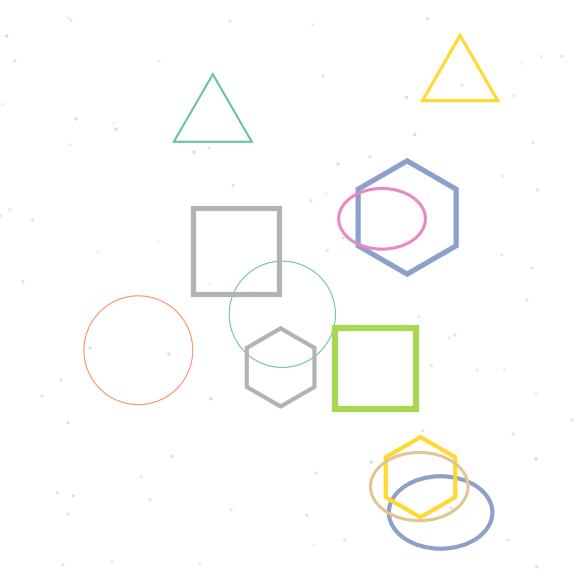[{"shape": "triangle", "thickness": 1, "radius": 0.39, "center": [0.368, 0.793]}, {"shape": "circle", "thickness": 0.5, "radius": 0.46, "center": [0.489, 0.455]}, {"shape": "circle", "thickness": 0.5, "radius": 0.47, "center": [0.24, 0.393]}, {"shape": "oval", "thickness": 2, "radius": 0.45, "center": [0.763, 0.112]}, {"shape": "hexagon", "thickness": 2.5, "radius": 0.49, "center": [0.705, 0.623]}, {"shape": "oval", "thickness": 1.5, "radius": 0.38, "center": [0.662, 0.62]}, {"shape": "square", "thickness": 3, "radius": 0.35, "center": [0.65, 0.361]}, {"shape": "hexagon", "thickness": 2, "radius": 0.35, "center": [0.728, 0.173]}, {"shape": "triangle", "thickness": 1.5, "radius": 0.38, "center": [0.797, 0.862]}, {"shape": "oval", "thickness": 1.5, "radius": 0.42, "center": [0.726, 0.157]}, {"shape": "hexagon", "thickness": 2, "radius": 0.34, "center": [0.486, 0.363]}, {"shape": "square", "thickness": 2.5, "radius": 0.37, "center": [0.408, 0.564]}]